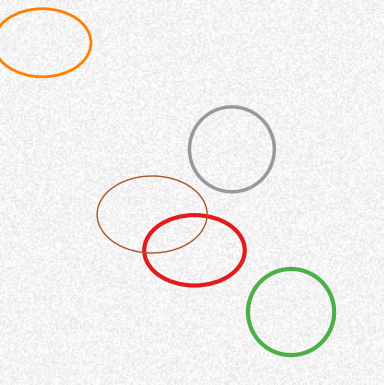[{"shape": "oval", "thickness": 3, "radius": 0.65, "center": [0.505, 0.35]}, {"shape": "circle", "thickness": 3, "radius": 0.56, "center": [0.756, 0.19]}, {"shape": "oval", "thickness": 2, "radius": 0.63, "center": [0.11, 0.889]}, {"shape": "oval", "thickness": 1, "radius": 0.71, "center": [0.395, 0.443]}, {"shape": "circle", "thickness": 2.5, "radius": 0.55, "center": [0.602, 0.612]}]